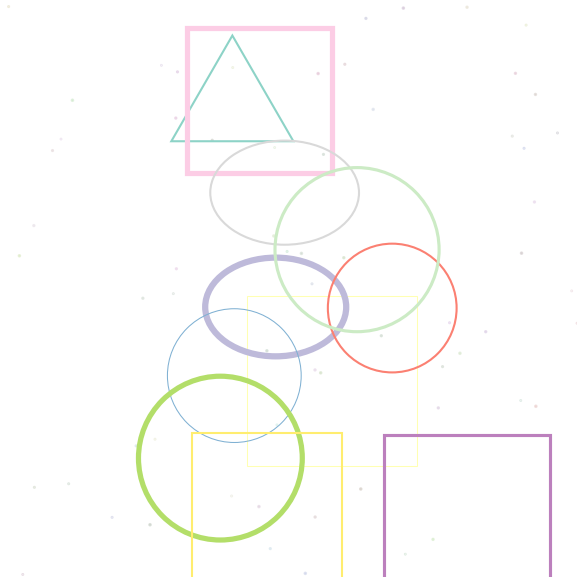[{"shape": "triangle", "thickness": 1, "radius": 0.61, "center": [0.402, 0.816]}, {"shape": "square", "thickness": 0.5, "radius": 0.73, "center": [0.575, 0.339]}, {"shape": "oval", "thickness": 3, "radius": 0.61, "center": [0.477, 0.468]}, {"shape": "circle", "thickness": 1, "radius": 0.56, "center": [0.679, 0.466]}, {"shape": "circle", "thickness": 0.5, "radius": 0.58, "center": [0.406, 0.349]}, {"shape": "circle", "thickness": 2.5, "radius": 0.71, "center": [0.382, 0.206]}, {"shape": "square", "thickness": 2.5, "radius": 0.63, "center": [0.449, 0.825]}, {"shape": "oval", "thickness": 1, "radius": 0.64, "center": [0.493, 0.666]}, {"shape": "square", "thickness": 1.5, "radius": 0.72, "center": [0.808, 0.102]}, {"shape": "circle", "thickness": 1.5, "radius": 0.71, "center": [0.618, 0.567]}, {"shape": "square", "thickness": 1, "radius": 0.65, "center": [0.462, 0.119]}]